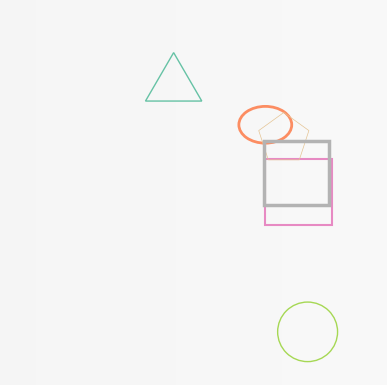[{"shape": "triangle", "thickness": 1, "radius": 0.42, "center": [0.448, 0.779]}, {"shape": "oval", "thickness": 2, "radius": 0.34, "center": [0.685, 0.676]}, {"shape": "square", "thickness": 1.5, "radius": 0.43, "center": [0.77, 0.502]}, {"shape": "circle", "thickness": 1, "radius": 0.39, "center": [0.794, 0.138]}, {"shape": "pentagon", "thickness": 0.5, "radius": 0.34, "center": [0.732, 0.64]}, {"shape": "square", "thickness": 2.5, "radius": 0.42, "center": [0.765, 0.55]}]